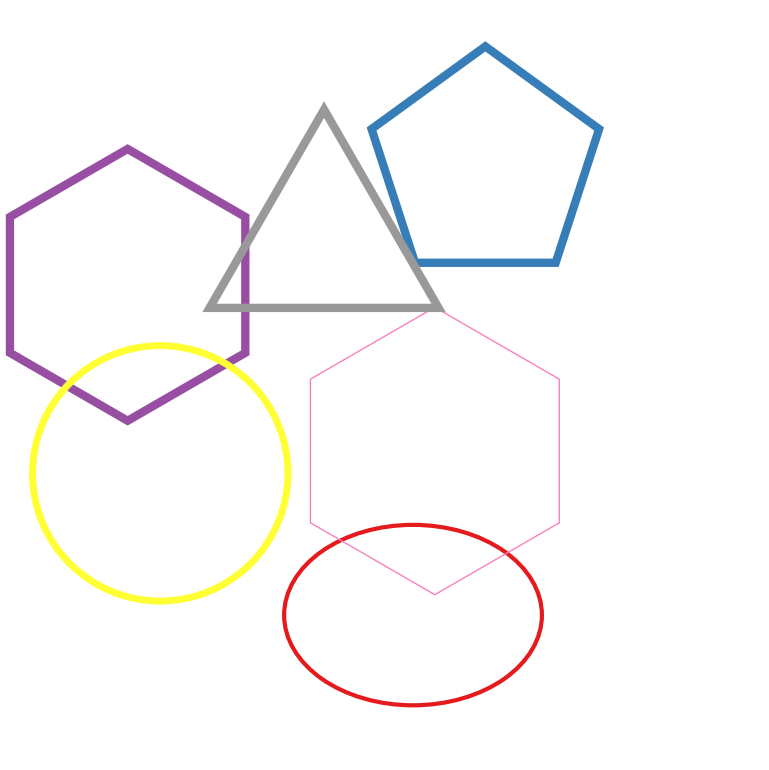[{"shape": "oval", "thickness": 1.5, "radius": 0.84, "center": [0.536, 0.201]}, {"shape": "pentagon", "thickness": 3, "radius": 0.78, "center": [0.63, 0.784]}, {"shape": "hexagon", "thickness": 3, "radius": 0.88, "center": [0.166, 0.63]}, {"shape": "circle", "thickness": 2.5, "radius": 0.83, "center": [0.208, 0.385]}, {"shape": "hexagon", "thickness": 0.5, "radius": 0.93, "center": [0.565, 0.414]}, {"shape": "triangle", "thickness": 3, "radius": 0.86, "center": [0.421, 0.686]}]